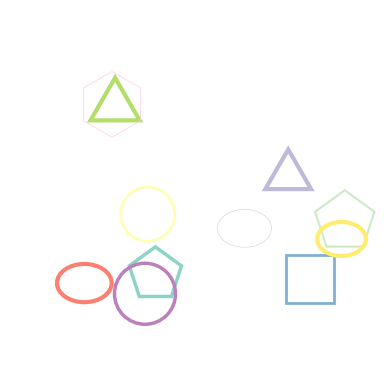[{"shape": "pentagon", "thickness": 2.5, "radius": 0.36, "center": [0.404, 0.288]}, {"shape": "circle", "thickness": 2, "radius": 0.35, "center": [0.384, 0.444]}, {"shape": "triangle", "thickness": 3, "radius": 0.34, "center": [0.749, 0.543]}, {"shape": "oval", "thickness": 3, "radius": 0.35, "center": [0.219, 0.265]}, {"shape": "square", "thickness": 2, "radius": 0.31, "center": [0.805, 0.274]}, {"shape": "triangle", "thickness": 3, "radius": 0.37, "center": [0.299, 0.724]}, {"shape": "hexagon", "thickness": 0.5, "radius": 0.43, "center": [0.291, 0.729]}, {"shape": "oval", "thickness": 0.5, "radius": 0.35, "center": [0.635, 0.407]}, {"shape": "circle", "thickness": 2.5, "radius": 0.4, "center": [0.377, 0.237]}, {"shape": "pentagon", "thickness": 1.5, "radius": 0.4, "center": [0.896, 0.425]}, {"shape": "oval", "thickness": 3, "radius": 0.32, "center": [0.887, 0.379]}]